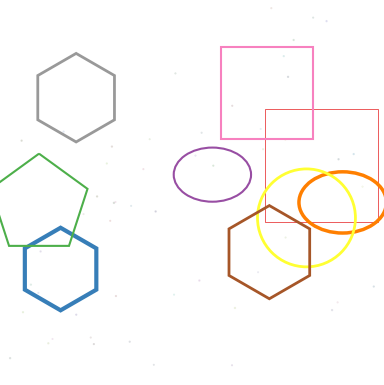[{"shape": "square", "thickness": 0.5, "radius": 0.74, "center": [0.835, 0.571]}, {"shape": "hexagon", "thickness": 3, "radius": 0.54, "center": [0.157, 0.301]}, {"shape": "pentagon", "thickness": 1.5, "radius": 0.66, "center": [0.101, 0.468]}, {"shape": "oval", "thickness": 1.5, "radius": 0.5, "center": [0.552, 0.546]}, {"shape": "oval", "thickness": 2.5, "radius": 0.57, "center": [0.89, 0.474]}, {"shape": "circle", "thickness": 2, "radius": 0.64, "center": [0.796, 0.434]}, {"shape": "hexagon", "thickness": 2, "radius": 0.61, "center": [0.7, 0.345]}, {"shape": "square", "thickness": 1.5, "radius": 0.6, "center": [0.694, 0.758]}, {"shape": "hexagon", "thickness": 2, "radius": 0.57, "center": [0.198, 0.746]}]